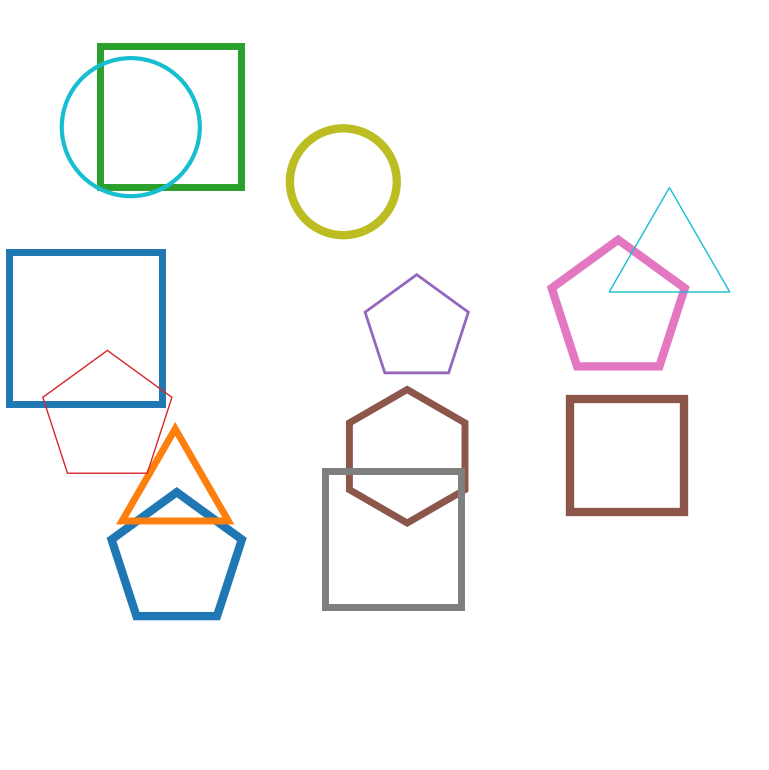[{"shape": "pentagon", "thickness": 3, "radius": 0.44, "center": [0.23, 0.272]}, {"shape": "square", "thickness": 2.5, "radius": 0.5, "center": [0.111, 0.574]}, {"shape": "triangle", "thickness": 2.5, "radius": 0.4, "center": [0.228, 0.363]}, {"shape": "square", "thickness": 2.5, "radius": 0.46, "center": [0.221, 0.848]}, {"shape": "pentagon", "thickness": 0.5, "radius": 0.44, "center": [0.139, 0.457]}, {"shape": "pentagon", "thickness": 1, "radius": 0.35, "center": [0.541, 0.573]}, {"shape": "square", "thickness": 3, "radius": 0.37, "center": [0.814, 0.408]}, {"shape": "hexagon", "thickness": 2.5, "radius": 0.43, "center": [0.529, 0.407]}, {"shape": "pentagon", "thickness": 3, "radius": 0.45, "center": [0.803, 0.598]}, {"shape": "square", "thickness": 2.5, "radius": 0.44, "center": [0.511, 0.3]}, {"shape": "circle", "thickness": 3, "radius": 0.35, "center": [0.446, 0.764]}, {"shape": "triangle", "thickness": 0.5, "radius": 0.45, "center": [0.869, 0.666]}, {"shape": "circle", "thickness": 1.5, "radius": 0.45, "center": [0.17, 0.835]}]